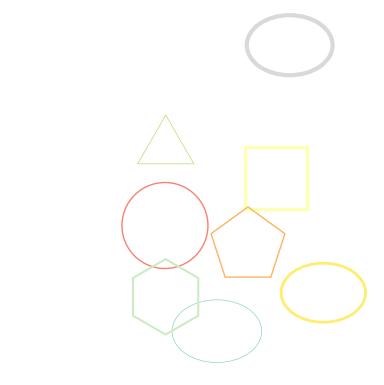[{"shape": "oval", "thickness": 0.5, "radius": 0.58, "center": [0.563, 0.14]}, {"shape": "square", "thickness": 2.5, "radius": 0.4, "center": [0.718, 0.537]}, {"shape": "circle", "thickness": 1, "radius": 0.56, "center": [0.428, 0.414]}, {"shape": "pentagon", "thickness": 1, "radius": 0.5, "center": [0.644, 0.362]}, {"shape": "triangle", "thickness": 0.5, "radius": 0.42, "center": [0.431, 0.617]}, {"shape": "oval", "thickness": 3, "radius": 0.56, "center": [0.752, 0.883]}, {"shape": "hexagon", "thickness": 1.5, "radius": 0.49, "center": [0.43, 0.229]}, {"shape": "oval", "thickness": 2, "radius": 0.55, "center": [0.84, 0.24]}]